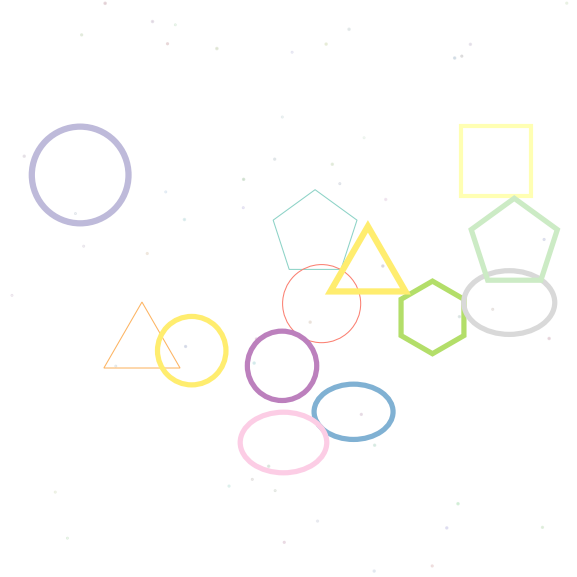[{"shape": "pentagon", "thickness": 0.5, "radius": 0.38, "center": [0.546, 0.594]}, {"shape": "square", "thickness": 2, "radius": 0.3, "center": [0.858, 0.72]}, {"shape": "circle", "thickness": 3, "radius": 0.42, "center": [0.139, 0.696]}, {"shape": "circle", "thickness": 0.5, "radius": 0.34, "center": [0.557, 0.473]}, {"shape": "oval", "thickness": 2.5, "radius": 0.34, "center": [0.612, 0.286]}, {"shape": "triangle", "thickness": 0.5, "radius": 0.38, "center": [0.246, 0.4]}, {"shape": "hexagon", "thickness": 2.5, "radius": 0.31, "center": [0.749, 0.449]}, {"shape": "oval", "thickness": 2.5, "radius": 0.37, "center": [0.491, 0.233]}, {"shape": "oval", "thickness": 2.5, "radius": 0.39, "center": [0.882, 0.475]}, {"shape": "circle", "thickness": 2.5, "radius": 0.3, "center": [0.488, 0.366]}, {"shape": "pentagon", "thickness": 2.5, "radius": 0.39, "center": [0.891, 0.577]}, {"shape": "triangle", "thickness": 3, "radius": 0.38, "center": [0.637, 0.532]}, {"shape": "circle", "thickness": 2.5, "radius": 0.3, "center": [0.332, 0.392]}]